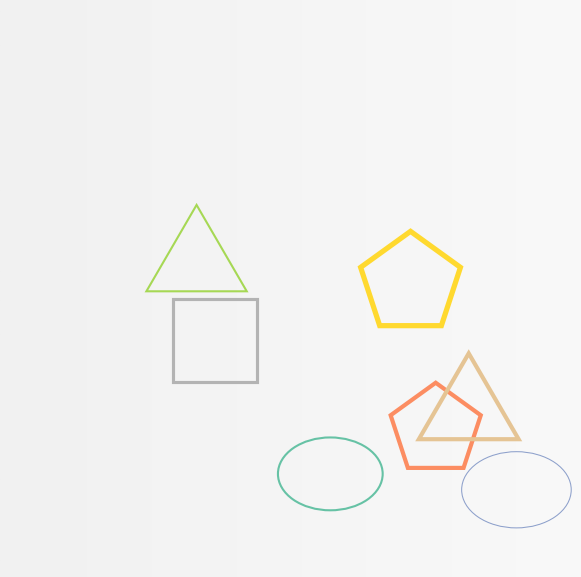[{"shape": "oval", "thickness": 1, "radius": 0.45, "center": [0.568, 0.179]}, {"shape": "pentagon", "thickness": 2, "radius": 0.41, "center": [0.75, 0.255]}, {"shape": "oval", "thickness": 0.5, "radius": 0.47, "center": [0.888, 0.151]}, {"shape": "triangle", "thickness": 1, "radius": 0.5, "center": [0.338, 0.545]}, {"shape": "pentagon", "thickness": 2.5, "radius": 0.45, "center": [0.706, 0.508]}, {"shape": "triangle", "thickness": 2, "radius": 0.5, "center": [0.806, 0.288]}, {"shape": "square", "thickness": 1.5, "radius": 0.36, "center": [0.369, 0.41]}]